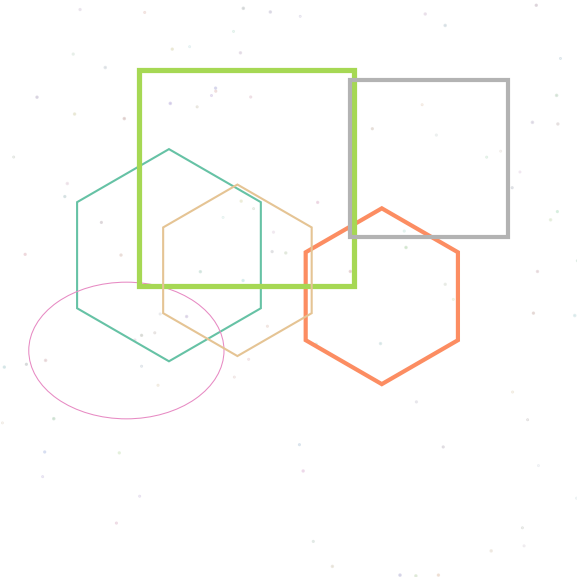[{"shape": "hexagon", "thickness": 1, "radius": 0.92, "center": [0.293, 0.557]}, {"shape": "hexagon", "thickness": 2, "radius": 0.76, "center": [0.661, 0.486]}, {"shape": "oval", "thickness": 0.5, "radius": 0.85, "center": [0.219, 0.392]}, {"shape": "square", "thickness": 2.5, "radius": 0.93, "center": [0.427, 0.691]}, {"shape": "hexagon", "thickness": 1, "radius": 0.74, "center": [0.411, 0.531]}, {"shape": "square", "thickness": 2, "radius": 0.68, "center": [0.742, 0.725]}]